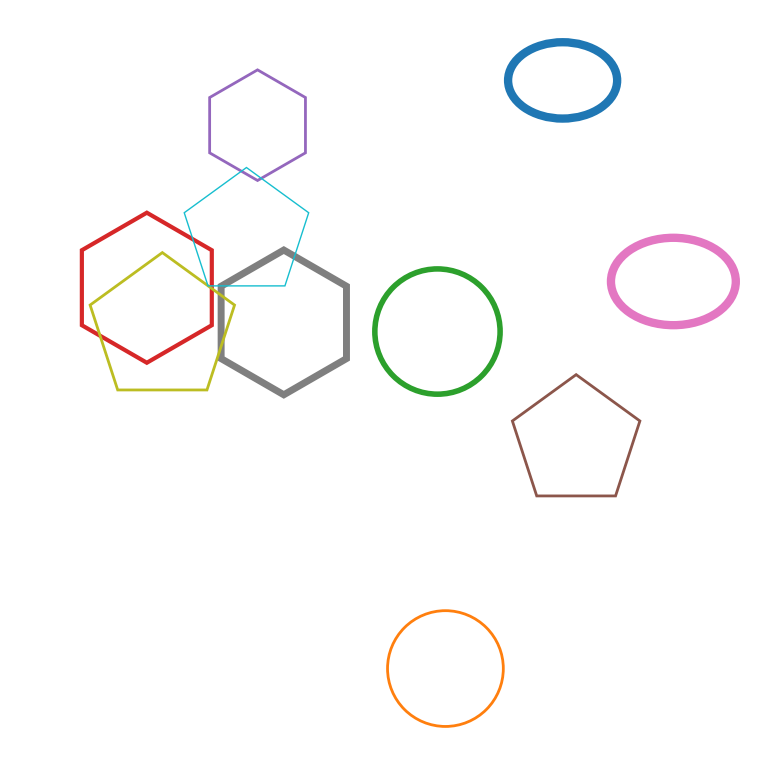[{"shape": "oval", "thickness": 3, "radius": 0.35, "center": [0.731, 0.896]}, {"shape": "circle", "thickness": 1, "radius": 0.38, "center": [0.578, 0.132]}, {"shape": "circle", "thickness": 2, "radius": 0.41, "center": [0.568, 0.569]}, {"shape": "hexagon", "thickness": 1.5, "radius": 0.49, "center": [0.191, 0.626]}, {"shape": "hexagon", "thickness": 1, "radius": 0.36, "center": [0.334, 0.837]}, {"shape": "pentagon", "thickness": 1, "radius": 0.44, "center": [0.748, 0.426]}, {"shape": "oval", "thickness": 3, "radius": 0.41, "center": [0.875, 0.634]}, {"shape": "hexagon", "thickness": 2.5, "radius": 0.47, "center": [0.369, 0.581]}, {"shape": "pentagon", "thickness": 1, "radius": 0.49, "center": [0.211, 0.573]}, {"shape": "pentagon", "thickness": 0.5, "radius": 0.42, "center": [0.32, 0.697]}]